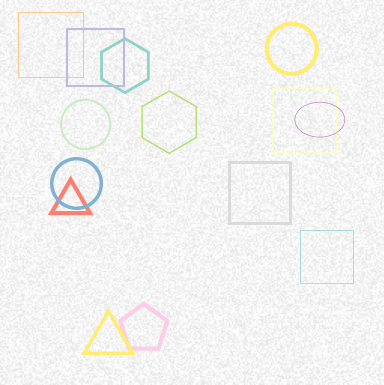[{"shape": "hexagon", "thickness": 2, "radius": 0.35, "center": [0.325, 0.83]}, {"shape": "square", "thickness": 0.5, "radius": 0.34, "center": [0.848, 0.335]}, {"shape": "square", "thickness": 0.5, "radius": 0.42, "center": [0.789, 0.688]}, {"shape": "square", "thickness": 1.5, "radius": 0.37, "center": [0.249, 0.851]}, {"shape": "triangle", "thickness": 3, "radius": 0.29, "center": [0.184, 0.475]}, {"shape": "circle", "thickness": 2.5, "radius": 0.32, "center": [0.199, 0.523]}, {"shape": "square", "thickness": 0.5, "radius": 0.42, "center": [0.132, 0.884]}, {"shape": "hexagon", "thickness": 1, "radius": 0.4, "center": [0.439, 0.683]}, {"shape": "pentagon", "thickness": 3, "radius": 0.32, "center": [0.374, 0.146]}, {"shape": "square", "thickness": 2, "radius": 0.4, "center": [0.673, 0.501]}, {"shape": "oval", "thickness": 0.5, "radius": 0.32, "center": [0.831, 0.689]}, {"shape": "circle", "thickness": 1.5, "radius": 0.32, "center": [0.222, 0.677]}, {"shape": "circle", "thickness": 3, "radius": 0.33, "center": [0.758, 0.873]}, {"shape": "triangle", "thickness": 2.5, "radius": 0.37, "center": [0.282, 0.119]}]